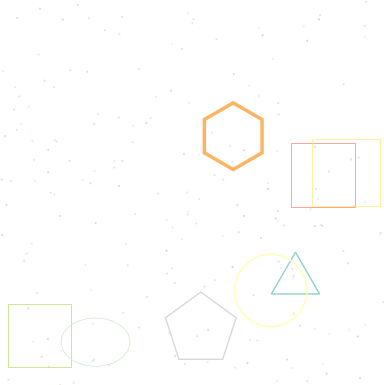[{"shape": "triangle", "thickness": 1, "radius": 0.36, "center": [0.768, 0.273]}, {"shape": "circle", "thickness": 1, "radius": 0.47, "center": [0.703, 0.245]}, {"shape": "square", "thickness": 0.5, "radius": 0.41, "center": [0.839, 0.545]}, {"shape": "hexagon", "thickness": 2.5, "radius": 0.43, "center": [0.606, 0.646]}, {"shape": "square", "thickness": 0.5, "radius": 0.41, "center": [0.104, 0.129]}, {"shape": "pentagon", "thickness": 1, "radius": 0.48, "center": [0.522, 0.145]}, {"shape": "oval", "thickness": 0.5, "radius": 0.45, "center": [0.248, 0.111]}, {"shape": "square", "thickness": 0.5, "radius": 0.44, "center": [0.899, 0.551]}]